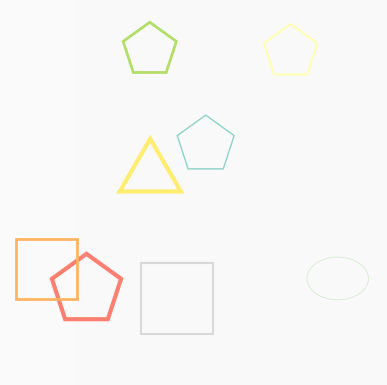[{"shape": "pentagon", "thickness": 1, "radius": 0.39, "center": [0.531, 0.624]}, {"shape": "pentagon", "thickness": 1.5, "radius": 0.36, "center": [0.75, 0.865]}, {"shape": "pentagon", "thickness": 3, "radius": 0.47, "center": [0.223, 0.247]}, {"shape": "square", "thickness": 2, "radius": 0.39, "center": [0.12, 0.3]}, {"shape": "pentagon", "thickness": 2, "radius": 0.36, "center": [0.386, 0.87]}, {"shape": "square", "thickness": 1.5, "radius": 0.46, "center": [0.457, 0.224]}, {"shape": "oval", "thickness": 0.5, "radius": 0.4, "center": [0.872, 0.277]}, {"shape": "triangle", "thickness": 3, "radius": 0.46, "center": [0.388, 0.548]}]